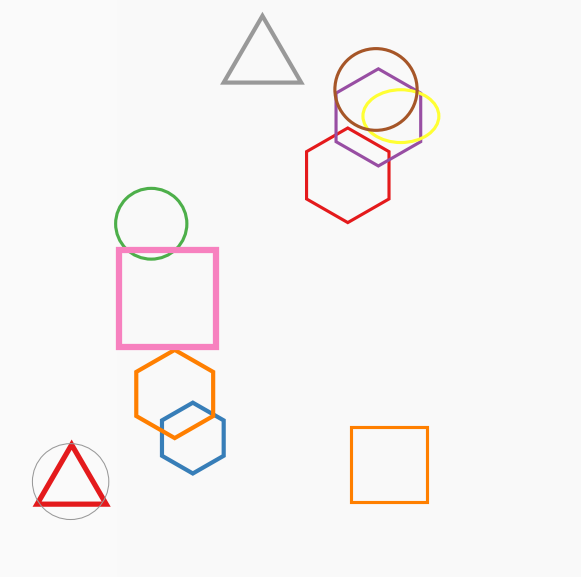[{"shape": "hexagon", "thickness": 1.5, "radius": 0.41, "center": [0.598, 0.696]}, {"shape": "triangle", "thickness": 2.5, "radius": 0.34, "center": [0.123, 0.16]}, {"shape": "hexagon", "thickness": 2, "radius": 0.31, "center": [0.332, 0.241]}, {"shape": "circle", "thickness": 1.5, "radius": 0.31, "center": [0.26, 0.612]}, {"shape": "hexagon", "thickness": 1.5, "radius": 0.42, "center": [0.651, 0.796]}, {"shape": "square", "thickness": 1.5, "radius": 0.32, "center": [0.67, 0.194]}, {"shape": "hexagon", "thickness": 2, "radius": 0.38, "center": [0.301, 0.317]}, {"shape": "oval", "thickness": 1.5, "radius": 0.33, "center": [0.69, 0.798]}, {"shape": "circle", "thickness": 1.5, "radius": 0.35, "center": [0.647, 0.844]}, {"shape": "square", "thickness": 3, "radius": 0.42, "center": [0.288, 0.483]}, {"shape": "circle", "thickness": 0.5, "radius": 0.33, "center": [0.121, 0.165]}, {"shape": "triangle", "thickness": 2, "radius": 0.38, "center": [0.452, 0.895]}]